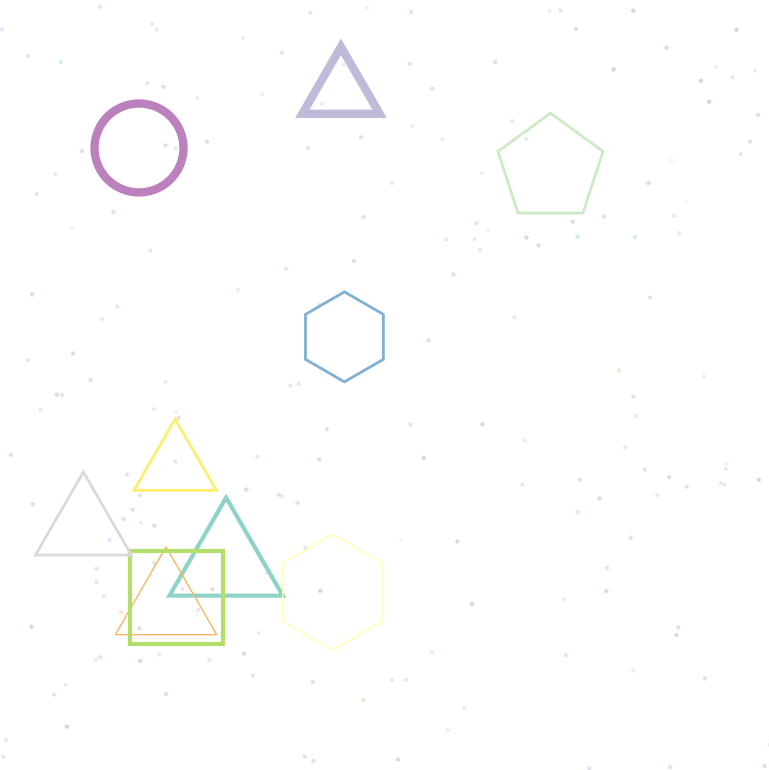[{"shape": "triangle", "thickness": 1.5, "radius": 0.42, "center": [0.294, 0.269]}, {"shape": "hexagon", "thickness": 0.5, "radius": 0.38, "center": [0.432, 0.231]}, {"shape": "triangle", "thickness": 3, "radius": 0.29, "center": [0.443, 0.881]}, {"shape": "hexagon", "thickness": 1, "radius": 0.29, "center": [0.447, 0.563]}, {"shape": "triangle", "thickness": 0.5, "radius": 0.38, "center": [0.216, 0.214]}, {"shape": "square", "thickness": 1.5, "radius": 0.3, "center": [0.229, 0.224]}, {"shape": "triangle", "thickness": 1, "radius": 0.36, "center": [0.108, 0.315]}, {"shape": "circle", "thickness": 3, "radius": 0.29, "center": [0.181, 0.808]}, {"shape": "pentagon", "thickness": 1, "radius": 0.36, "center": [0.715, 0.781]}, {"shape": "triangle", "thickness": 1, "radius": 0.31, "center": [0.227, 0.394]}]